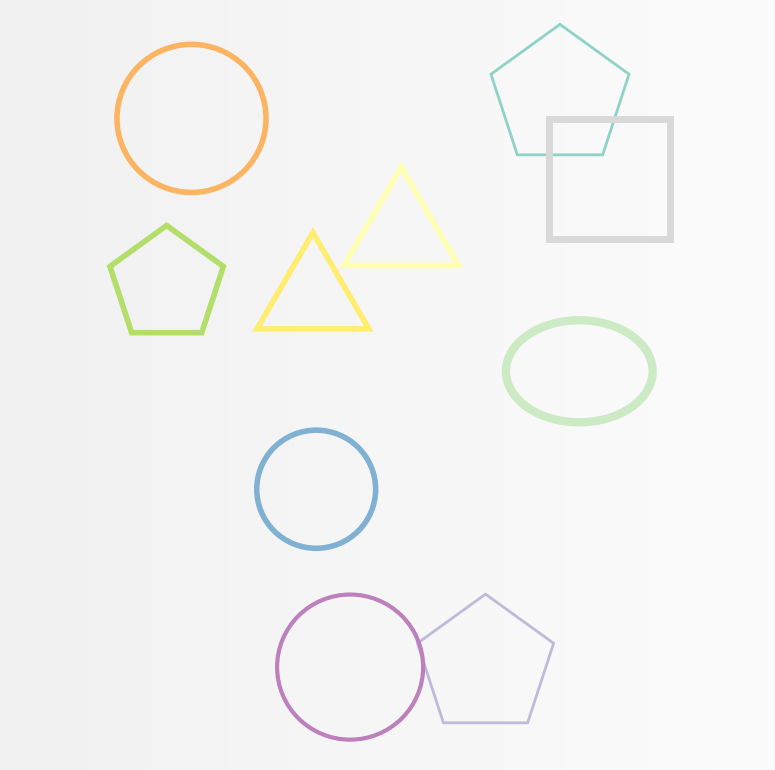[{"shape": "pentagon", "thickness": 1, "radius": 0.47, "center": [0.723, 0.875]}, {"shape": "triangle", "thickness": 2, "radius": 0.43, "center": [0.518, 0.698]}, {"shape": "pentagon", "thickness": 1, "radius": 0.46, "center": [0.626, 0.136]}, {"shape": "circle", "thickness": 2, "radius": 0.38, "center": [0.408, 0.365]}, {"shape": "circle", "thickness": 2, "radius": 0.48, "center": [0.247, 0.846]}, {"shape": "pentagon", "thickness": 2, "radius": 0.38, "center": [0.215, 0.63]}, {"shape": "square", "thickness": 2.5, "radius": 0.39, "center": [0.787, 0.768]}, {"shape": "circle", "thickness": 1.5, "radius": 0.47, "center": [0.452, 0.134]}, {"shape": "oval", "thickness": 3, "radius": 0.47, "center": [0.747, 0.518]}, {"shape": "triangle", "thickness": 2, "radius": 0.42, "center": [0.404, 0.615]}]